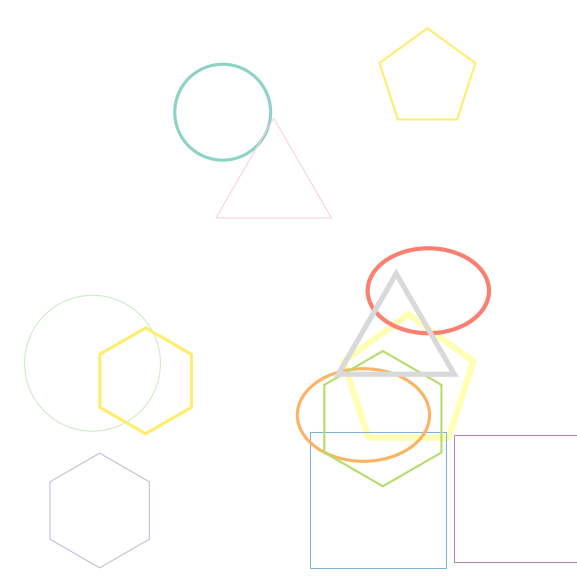[{"shape": "circle", "thickness": 1.5, "radius": 0.42, "center": [0.386, 0.805]}, {"shape": "pentagon", "thickness": 3, "radius": 0.59, "center": [0.707, 0.337]}, {"shape": "hexagon", "thickness": 0.5, "radius": 0.5, "center": [0.173, 0.115]}, {"shape": "oval", "thickness": 2, "radius": 0.53, "center": [0.742, 0.496]}, {"shape": "square", "thickness": 0.5, "radius": 0.59, "center": [0.655, 0.133]}, {"shape": "oval", "thickness": 1.5, "radius": 0.57, "center": [0.629, 0.281]}, {"shape": "hexagon", "thickness": 1, "radius": 0.59, "center": [0.663, 0.274]}, {"shape": "triangle", "thickness": 0.5, "radius": 0.58, "center": [0.474, 0.679]}, {"shape": "triangle", "thickness": 2.5, "radius": 0.58, "center": [0.686, 0.409]}, {"shape": "square", "thickness": 0.5, "radius": 0.55, "center": [0.897, 0.136]}, {"shape": "circle", "thickness": 0.5, "radius": 0.59, "center": [0.16, 0.37]}, {"shape": "hexagon", "thickness": 1.5, "radius": 0.46, "center": [0.252, 0.34]}, {"shape": "pentagon", "thickness": 1, "radius": 0.44, "center": [0.74, 0.863]}]